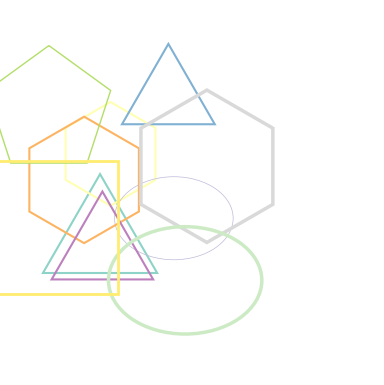[{"shape": "triangle", "thickness": 1.5, "radius": 0.86, "center": [0.26, 0.377]}, {"shape": "hexagon", "thickness": 1.5, "radius": 0.67, "center": [0.287, 0.6]}, {"shape": "oval", "thickness": 0.5, "radius": 0.77, "center": [0.452, 0.433]}, {"shape": "triangle", "thickness": 1.5, "radius": 0.7, "center": [0.437, 0.747]}, {"shape": "hexagon", "thickness": 1.5, "radius": 0.82, "center": [0.219, 0.533]}, {"shape": "pentagon", "thickness": 1, "radius": 0.84, "center": [0.127, 0.713]}, {"shape": "hexagon", "thickness": 2.5, "radius": 0.99, "center": [0.537, 0.568]}, {"shape": "triangle", "thickness": 1.5, "radius": 0.76, "center": [0.266, 0.35]}, {"shape": "oval", "thickness": 2.5, "radius": 1.0, "center": [0.481, 0.272]}, {"shape": "square", "thickness": 2, "radius": 0.86, "center": [0.134, 0.409]}]